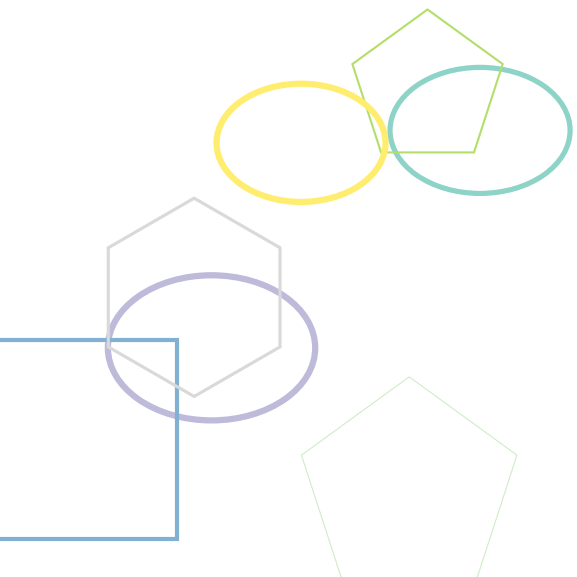[{"shape": "oval", "thickness": 2.5, "radius": 0.78, "center": [0.831, 0.773]}, {"shape": "oval", "thickness": 3, "radius": 0.9, "center": [0.366, 0.397]}, {"shape": "square", "thickness": 2, "radius": 0.86, "center": [0.135, 0.239]}, {"shape": "pentagon", "thickness": 1, "radius": 0.68, "center": [0.74, 0.846]}, {"shape": "hexagon", "thickness": 1.5, "radius": 0.86, "center": [0.336, 0.484]}, {"shape": "pentagon", "thickness": 0.5, "radius": 0.98, "center": [0.709, 0.15]}, {"shape": "oval", "thickness": 3, "radius": 0.73, "center": [0.521, 0.752]}]